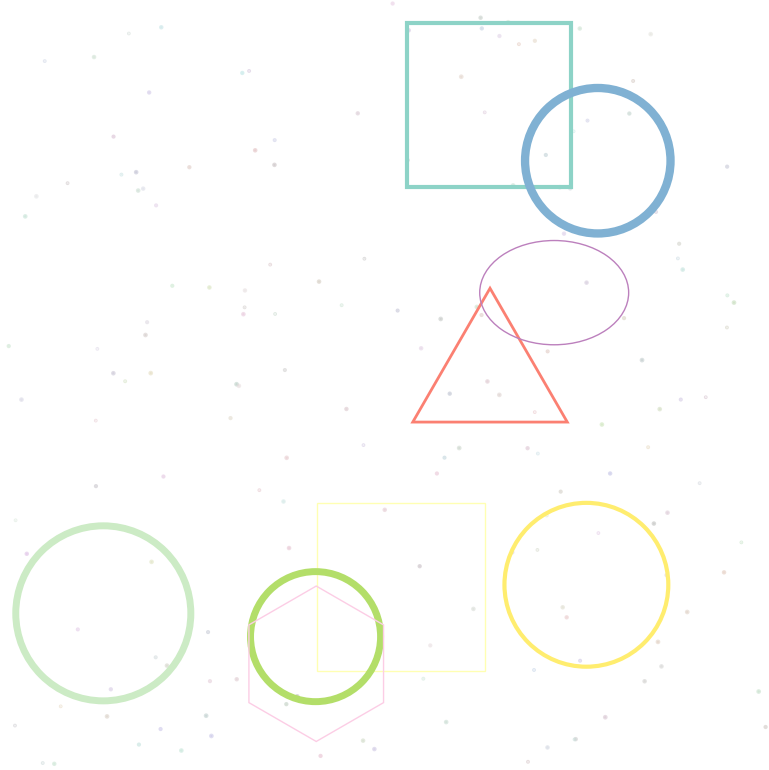[{"shape": "square", "thickness": 1.5, "radius": 0.53, "center": [0.635, 0.863]}, {"shape": "square", "thickness": 0.5, "radius": 0.54, "center": [0.521, 0.237]}, {"shape": "triangle", "thickness": 1, "radius": 0.58, "center": [0.636, 0.51]}, {"shape": "circle", "thickness": 3, "radius": 0.47, "center": [0.776, 0.791]}, {"shape": "circle", "thickness": 2.5, "radius": 0.42, "center": [0.41, 0.173]}, {"shape": "hexagon", "thickness": 0.5, "radius": 0.5, "center": [0.411, 0.138]}, {"shape": "oval", "thickness": 0.5, "radius": 0.48, "center": [0.72, 0.62]}, {"shape": "circle", "thickness": 2.5, "radius": 0.57, "center": [0.134, 0.203]}, {"shape": "circle", "thickness": 1.5, "radius": 0.53, "center": [0.762, 0.241]}]